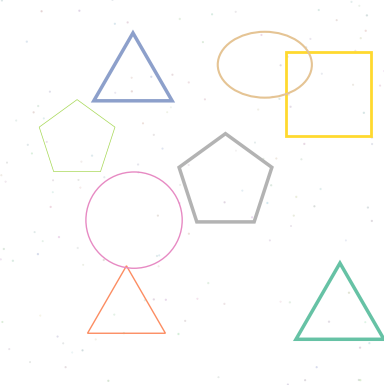[{"shape": "triangle", "thickness": 2.5, "radius": 0.66, "center": [0.883, 0.185]}, {"shape": "triangle", "thickness": 1, "radius": 0.58, "center": [0.328, 0.193]}, {"shape": "triangle", "thickness": 2.5, "radius": 0.59, "center": [0.345, 0.797]}, {"shape": "circle", "thickness": 1, "radius": 0.63, "center": [0.348, 0.428]}, {"shape": "pentagon", "thickness": 0.5, "radius": 0.52, "center": [0.2, 0.638]}, {"shape": "square", "thickness": 2, "radius": 0.55, "center": [0.853, 0.756]}, {"shape": "oval", "thickness": 1.5, "radius": 0.61, "center": [0.688, 0.832]}, {"shape": "pentagon", "thickness": 2.5, "radius": 0.63, "center": [0.586, 0.526]}]